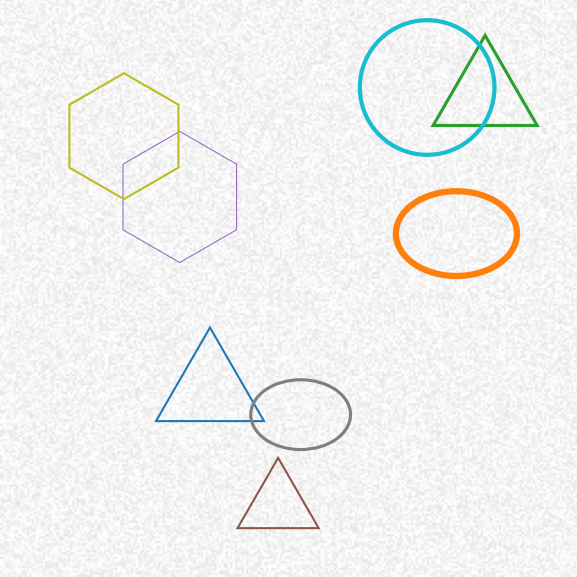[{"shape": "triangle", "thickness": 1, "radius": 0.54, "center": [0.364, 0.324]}, {"shape": "oval", "thickness": 3, "radius": 0.52, "center": [0.79, 0.595]}, {"shape": "triangle", "thickness": 1.5, "radius": 0.52, "center": [0.84, 0.834]}, {"shape": "hexagon", "thickness": 0.5, "radius": 0.57, "center": [0.311, 0.658]}, {"shape": "triangle", "thickness": 1, "radius": 0.41, "center": [0.482, 0.125]}, {"shape": "oval", "thickness": 1.5, "radius": 0.43, "center": [0.521, 0.281]}, {"shape": "hexagon", "thickness": 1, "radius": 0.54, "center": [0.215, 0.763]}, {"shape": "circle", "thickness": 2, "radius": 0.58, "center": [0.74, 0.848]}]